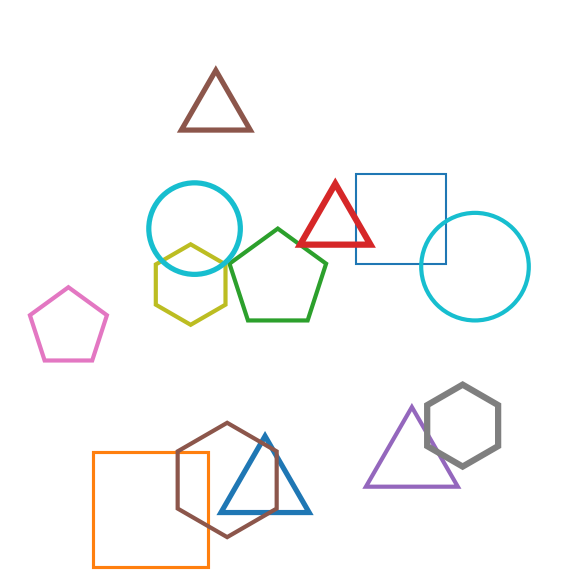[{"shape": "square", "thickness": 1, "radius": 0.39, "center": [0.694, 0.62]}, {"shape": "triangle", "thickness": 2.5, "radius": 0.44, "center": [0.459, 0.156]}, {"shape": "square", "thickness": 1.5, "radius": 0.5, "center": [0.261, 0.117]}, {"shape": "pentagon", "thickness": 2, "radius": 0.44, "center": [0.481, 0.515]}, {"shape": "triangle", "thickness": 3, "radius": 0.35, "center": [0.581, 0.611]}, {"shape": "triangle", "thickness": 2, "radius": 0.46, "center": [0.713, 0.202]}, {"shape": "triangle", "thickness": 2.5, "radius": 0.34, "center": [0.374, 0.808]}, {"shape": "hexagon", "thickness": 2, "radius": 0.49, "center": [0.393, 0.168]}, {"shape": "pentagon", "thickness": 2, "radius": 0.35, "center": [0.118, 0.432]}, {"shape": "hexagon", "thickness": 3, "radius": 0.35, "center": [0.801, 0.262]}, {"shape": "hexagon", "thickness": 2, "radius": 0.35, "center": [0.33, 0.506]}, {"shape": "circle", "thickness": 2, "radius": 0.47, "center": [0.823, 0.537]}, {"shape": "circle", "thickness": 2.5, "radius": 0.4, "center": [0.337, 0.603]}]